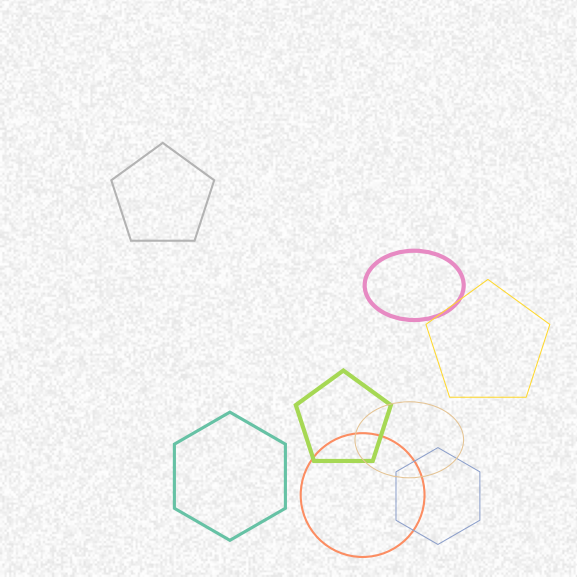[{"shape": "hexagon", "thickness": 1.5, "radius": 0.55, "center": [0.398, 0.175]}, {"shape": "circle", "thickness": 1, "radius": 0.54, "center": [0.628, 0.142]}, {"shape": "hexagon", "thickness": 0.5, "radius": 0.42, "center": [0.758, 0.14]}, {"shape": "oval", "thickness": 2, "radius": 0.43, "center": [0.717, 0.505]}, {"shape": "pentagon", "thickness": 2, "radius": 0.43, "center": [0.595, 0.271]}, {"shape": "pentagon", "thickness": 0.5, "radius": 0.56, "center": [0.845, 0.403]}, {"shape": "oval", "thickness": 0.5, "radius": 0.47, "center": [0.709, 0.238]}, {"shape": "pentagon", "thickness": 1, "radius": 0.47, "center": [0.282, 0.658]}]